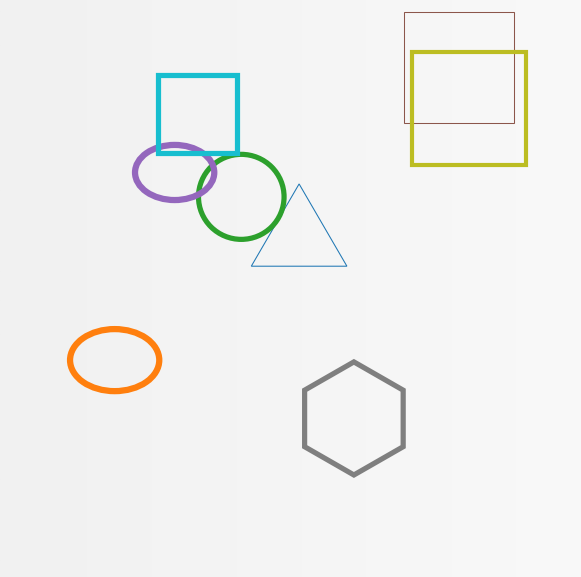[{"shape": "triangle", "thickness": 0.5, "radius": 0.47, "center": [0.515, 0.586]}, {"shape": "oval", "thickness": 3, "radius": 0.38, "center": [0.197, 0.376]}, {"shape": "circle", "thickness": 2.5, "radius": 0.37, "center": [0.415, 0.658]}, {"shape": "oval", "thickness": 3, "radius": 0.34, "center": [0.3, 0.7]}, {"shape": "square", "thickness": 0.5, "radius": 0.48, "center": [0.79, 0.882]}, {"shape": "hexagon", "thickness": 2.5, "radius": 0.49, "center": [0.609, 0.275]}, {"shape": "square", "thickness": 2, "radius": 0.49, "center": [0.806, 0.811]}, {"shape": "square", "thickness": 2.5, "radius": 0.34, "center": [0.34, 0.802]}]